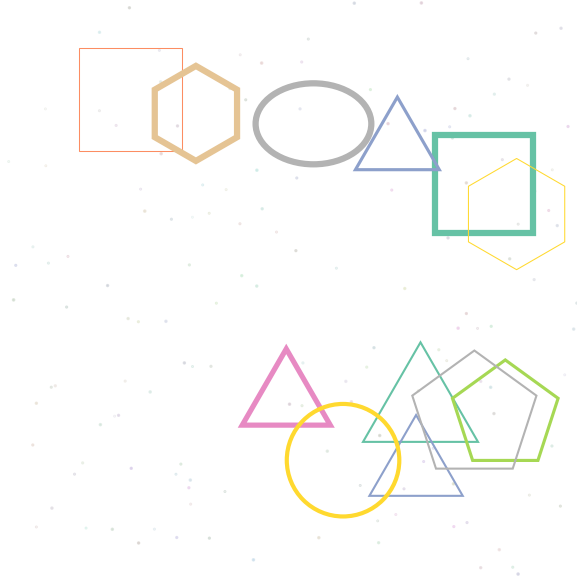[{"shape": "triangle", "thickness": 1, "radius": 0.57, "center": [0.728, 0.291]}, {"shape": "square", "thickness": 3, "radius": 0.42, "center": [0.838, 0.681]}, {"shape": "square", "thickness": 0.5, "radius": 0.44, "center": [0.226, 0.827]}, {"shape": "triangle", "thickness": 1.5, "radius": 0.42, "center": [0.688, 0.747]}, {"shape": "triangle", "thickness": 1, "radius": 0.47, "center": [0.72, 0.187]}, {"shape": "triangle", "thickness": 2.5, "radius": 0.44, "center": [0.496, 0.307]}, {"shape": "pentagon", "thickness": 1.5, "radius": 0.48, "center": [0.875, 0.28]}, {"shape": "hexagon", "thickness": 0.5, "radius": 0.48, "center": [0.895, 0.628]}, {"shape": "circle", "thickness": 2, "radius": 0.49, "center": [0.594, 0.202]}, {"shape": "hexagon", "thickness": 3, "radius": 0.41, "center": [0.339, 0.803]}, {"shape": "pentagon", "thickness": 1, "radius": 0.57, "center": [0.821, 0.279]}, {"shape": "oval", "thickness": 3, "radius": 0.5, "center": [0.543, 0.785]}]